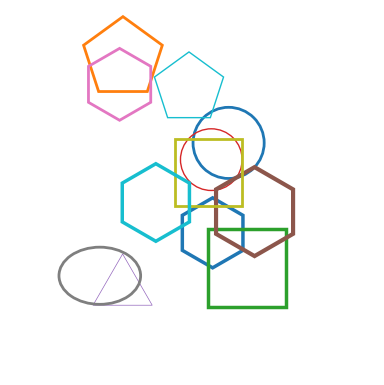[{"shape": "hexagon", "thickness": 2.5, "radius": 0.45, "center": [0.552, 0.395]}, {"shape": "circle", "thickness": 2, "radius": 0.46, "center": [0.594, 0.629]}, {"shape": "pentagon", "thickness": 2, "radius": 0.54, "center": [0.319, 0.849]}, {"shape": "square", "thickness": 2.5, "radius": 0.51, "center": [0.642, 0.304]}, {"shape": "circle", "thickness": 1, "radius": 0.4, "center": [0.549, 0.585]}, {"shape": "triangle", "thickness": 0.5, "radius": 0.44, "center": [0.318, 0.252]}, {"shape": "hexagon", "thickness": 3, "radius": 0.58, "center": [0.661, 0.45]}, {"shape": "hexagon", "thickness": 2, "radius": 0.47, "center": [0.311, 0.781]}, {"shape": "oval", "thickness": 2, "radius": 0.53, "center": [0.259, 0.284]}, {"shape": "square", "thickness": 2, "radius": 0.44, "center": [0.541, 0.551]}, {"shape": "hexagon", "thickness": 2.5, "radius": 0.5, "center": [0.405, 0.474]}, {"shape": "pentagon", "thickness": 1, "radius": 0.47, "center": [0.491, 0.771]}]